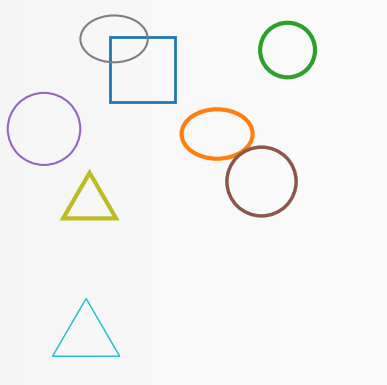[{"shape": "square", "thickness": 2, "radius": 0.42, "center": [0.369, 0.82]}, {"shape": "oval", "thickness": 3, "radius": 0.46, "center": [0.56, 0.652]}, {"shape": "circle", "thickness": 3, "radius": 0.35, "center": [0.742, 0.87]}, {"shape": "circle", "thickness": 1.5, "radius": 0.47, "center": [0.114, 0.665]}, {"shape": "circle", "thickness": 2.5, "radius": 0.45, "center": [0.675, 0.529]}, {"shape": "oval", "thickness": 1.5, "radius": 0.43, "center": [0.294, 0.899]}, {"shape": "triangle", "thickness": 3, "radius": 0.39, "center": [0.231, 0.472]}, {"shape": "triangle", "thickness": 1, "radius": 0.5, "center": [0.222, 0.125]}]